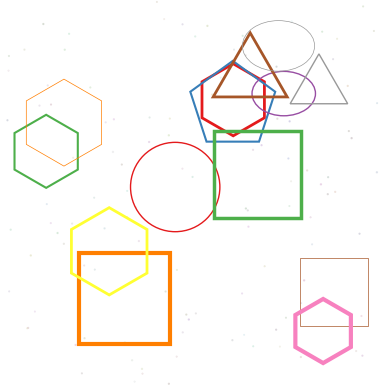[{"shape": "circle", "thickness": 1, "radius": 0.58, "center": [0.455, 0.514]}, {"shape": "hexagon", "thickness": 2, "radius": 0.47, "center": [0.606, 0.741]}, {"shape": "pentagon", "thickness": 1.5, "radius": 0.58, "center": [0.605, 0.726]}, {"shape": "square", "thickness": 2.5, "radius": 0.57, "center": [0.669, 0.547]}, {"shape": "hexagon", "thickness": 1.5, "radius": 0.47, "center": [0.12, 0.607]}, {"shape": "oval", "thickness": 1, "radius": 0.41, "center": [0.737, 0.757]}, {"shape": "hexagon", "thickness": 0.5, "radius": 0.56, "center": [0.166, 0.681]}, {"shape": "square", "thickness": 3, "radius": 0.59, "center": [0.323, 0.225]}, {"shape": "hexagon", "thickness": 2, "radius": 0.57, "center": [0.284, 0.347]}, {"shape": "triangle", "thickness": 2, "radius": 0.55, "center": [0.65, 0.804]}, {"shape": "square", "thickness": 0.5, "radius": 0.44, "center": [0.868, 0.241]}, {"shape": "hexagon", "thickness": 3, "radius": 0.42, "center": [0.839, 0.14]}, {"shape": "oval", "thickness": 0.5, "radius": 0.47, "center": [0.723, 0.881]}, {"shape": "triangle", "thickness": 1, "radius": 0.43, "center": [0.828, 0.774]}]